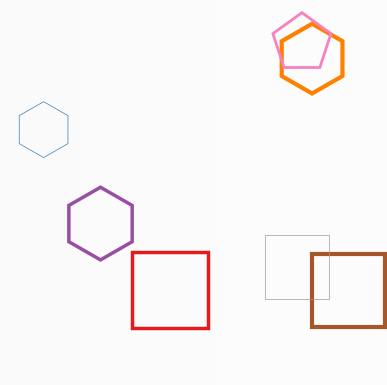[{"shape": "square", "thickness": 2.5, "radius": 0.49, "center": [0.439, 0.248]}, {"shape": "hexagon", "thickness": 0.5, "radius": 0.36, "center": [0.113, 0.663]}, {"shape": "hexagon", "thickness": 2.5, "radius": 0.47, "center": [0.259, 0.419]}, {"shape": "hexagon", "thickness": 3, "radius": 0.45, "center": [0.805, 0.848]}, {"shape": "square", "thickness": 3, "radius": 0.47, "center": [0.899, 0.246]}, {"shape": "pentagon", "thickness": 2, "radius": 0.39, "center": [0.779, 0.888]}, {"shape": "square", "thickness": 0.5, "radius": 0.41, "center": [0.767, 0.306]}]